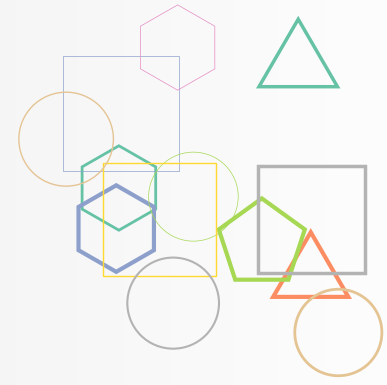[{"shape": "triangle", "thickness": 2.5, "radius": 0.58, "center": [0.77, 0.833]}, {"shape": "hexagon", "thickness": 2, "radius": 0.55, "center": [0.307, 0.512]}, {"shape": "triangle", "thickness": 3, "radius": 0.56, "center": [0.802, 0.285]}, {"shape": "square", "thickness": 0.5, "radius": 0.75, "center": [0.312, 0.706]}, {"shape": "hexagon", "thickness": 3, "radius": 0.56, "center": [0.3, 0.406]}, {"shape": "hexagon", "thickness": 0.5, "radius": 0.55, "center": [0.458, 0.877]}, {"shape": "circle", "thickness": 0.5, "radius": 0.58, "center": [0.499, 0.489]}, {"shape": "pentagon", "thickness": 3, "radius": 0.58, "center": [0.676, 0.368]}, {"shape": "square", "thickness": 1, "radius": 0.73, "center": [0.412, 0.429]}, {"shape": "circle", "thickness": 1, "radius": 0.61, "center": [0.171, 0.639]}, {"shape": "circle", "thickness": 2, "radius": 0.56, "center": [0.873, 0.136]}, {"shape": "circle", "thickness": 1.5, "radius": 0.59, "center": [0.447, 0.213]}, {"shape": "square", "thickness": 2.5, "radius": 0.69, "center": [0.804, 0.43]}]